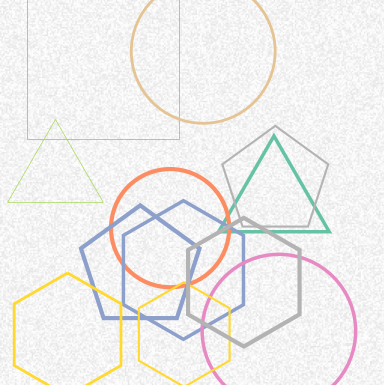[{"shape": "square", "thickness": 0.5, "radius": 0.98, "center": [0.268, 0.835]}, {"shape": "triangle", "thickness": 2.5, "radius": 0.83, "center": [0.712, 0.481]}, {"shape": "circle", "thickness": 3, "radius": 0.77, "center": [0.442, 0.407]}, {"shape": "hexagon", "thickness": 2.5, "radius": 0.9, "center": [0.476, 0.299]}, {"shape": "pentagon", "thickness": 3, "radius": 0.81, "center": [0.364, 0.305]}, {"shape": "circle", "thickness": 2.5, "radius": 1.0, "center": [0.724, 0.14]}, {"shape": "triangle", "thickness": 0.5, "radius": 0.72, "center": [0.144, 0.546]}, {"shape": "hexagon", "thickness": 1.5, "radius": 0.68, "center": [0.478, 0.131]}, {"shape": "hexagon", "thickness": 2, "radius": 0.8, "center": [0.176, 0.131]}, {"shape": "circle", "thickness": 2, "radius": 0.93, "center": [0.528, 0.867]}, {"shape": "hexagon", "thickness": 3, "radius": 0.84, "center": [0.633, 0.267]}, {"shape": "pentagon", "thickness": 1.5, "radius": 0.72, "center": [0.715, 0.529]}]